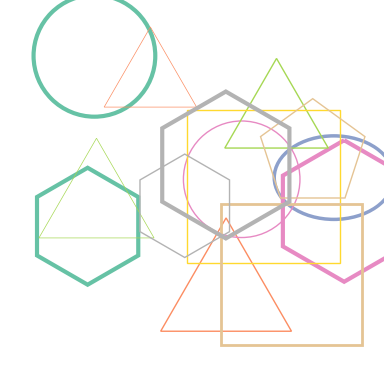[{"shape": "hexagon", "thickness": 3, "radius": 0.76, "center": [0.228, 0.412]}, {"shape": "circle", "thickness": 3, "radius": 0.79, "center": [0.245, 0.855]}, {"shape": "triangle", "thickness": 0.5, "radius": 0.69, "center": [0.391, 0.791]}, {"shape": "triangle", "thickness": 1, "radius": 0.98, "center": [0.587, 0.238]}, {"shape": "oval", "thickness": 2.5, "radius": 0.77, "center": [0.867, 0.539]}, {"shape": "circle", "thickness": 1, "radius": 0.76, "center": [0.628, 0.534]}, {"shape": "hexagon", "thickness": 3, "radius": 0.92, "center": [0.894, 0.452]}, {"shape": "triangle", "thickness": 0.5, "radius": 0.86, "center": [0.251, 0.468]}, {"shape": "triangle", "thickness": 1, "radius": 0.78, "center": [0.718, 0.693]}, {"shape": "square", "thickness": 1, "radius": 0.99, "center": [0.685, 0.515]}, {"shape": "pentagon", "thickness": 1, "radius": 0.71, "center": [0.812, 0.601]}, {"shape": "square", "thickness": 2, "radius": 0.92, "center": [0.757, 0.287]}, {"shape": "hexagon", "thickness": 1, "radius": 0.67, "center": [0.48, 0.465]}, {"shape": "hexagon", "thickness": 3, "radius": 0.95, "center": [0.587, 0.571]}]